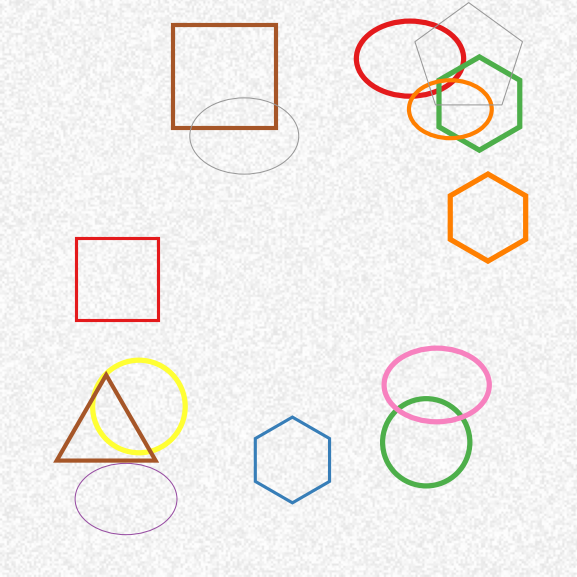[{"shape": "square", "thickness": 1.5, "radius": 0.36, "center": [0.202, 0.516]}, {"shape": "oval", "thickness": 2.5, "radius": 0.46, "center": [0.71, 0.898]}, {"shape": "hexagon", "thickness": 1.5, "radius": 0.37, "center": [0.506, 0.203]}, {"shape": "circle", "thickness": 2.5, "radius": 0.38, "center": [0.738, 0.233]}, {"shape": "hexagon", "thickness": 2.5, "radius": 0.4, "center": [0.83, 0.82]}, {"shape": "oval", "thickness": 0.5, "radius": 0.44, "center": [0.218, 0.135]}, {"shape": "oval", "thickness": 2, "radius": 0.36, "center": [0.78, 0.81]}, {"shape": "hexagon", "thickness": 2.5, "radius": 0.38, "center": [0.845, 0.622]}, {"shape": "circle", "thickness": 2.5, "radius": 0.4, "center": [0.241, 0.295]}, {"shape": "triangle", "thickness": 2, "radius": 0.49, "center": [0.184, 0.251]}, {"shape": "square", "thickness": 2, "radius": 0.45, "center": [0.389, 0.867]}, {"shape": "oval", "thickness": 2.5, "radius": 0.46, "center": [0.756, 0.333]}, {"shape": "oval", "thickness": 0.5, "radius": 0.47, "center": [0.423, 0.764]}, {"shape": "pentagon", "thickness": 0.5, "radius": 0.49, "center": [0.812, 0.897]}]